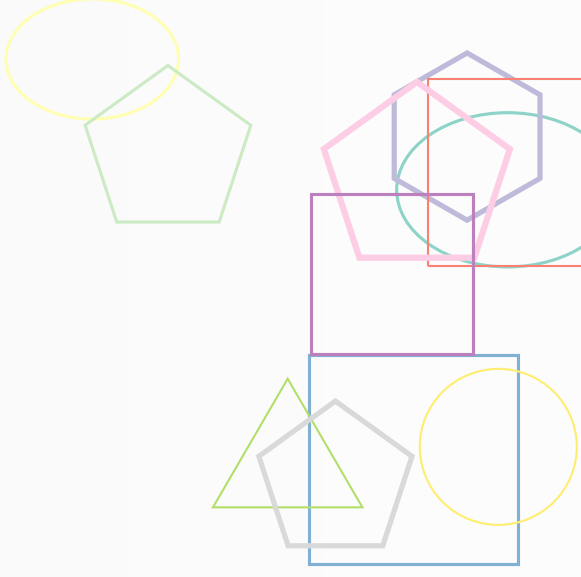[{"shape": "oval", "thickness": 1.5, "radius": 0.95, "center": [0.873, 0.67]}, {"shape": "oval", "thickness": 1.5, "radius": 0.74, "center": [0.159, 0.897]}, {"shape": "hexagon", "thickness": 2.5, "radius": 0.72, "center": [0.804, 0.763]}, {"shape": "square", "thickness": 1, "radius": 0.81, "center": [0.899, 0.7]}, {"shape": "square", "thickness": 1.5, "radius": 0.9, "center": [0.711, 0.203]}, {"shape": "triangle", "thickness": 1, "radius": 0.74, "center": [0.495, 0.195]}, {"shape": "pentagon", "thickness": 3, "radius": 0.84, "center": [0.717, 0.689]}, {"shape": "pentagon", "thickness": 2.5, "radius": 0.69, "center": [0.577, 0.166]}, {"shape": "square", "thickness": 1.5, "radius": 0.69, "center": [0.675, 0.524]}, {"shape": "pentagon", "thickness": 1.5, "radius": 0.75, "center": [0.289, 0.736]}, {"shape": "circle", "thickness": 1, "radius": 0.68, "center": [0.857, 0.225]}]